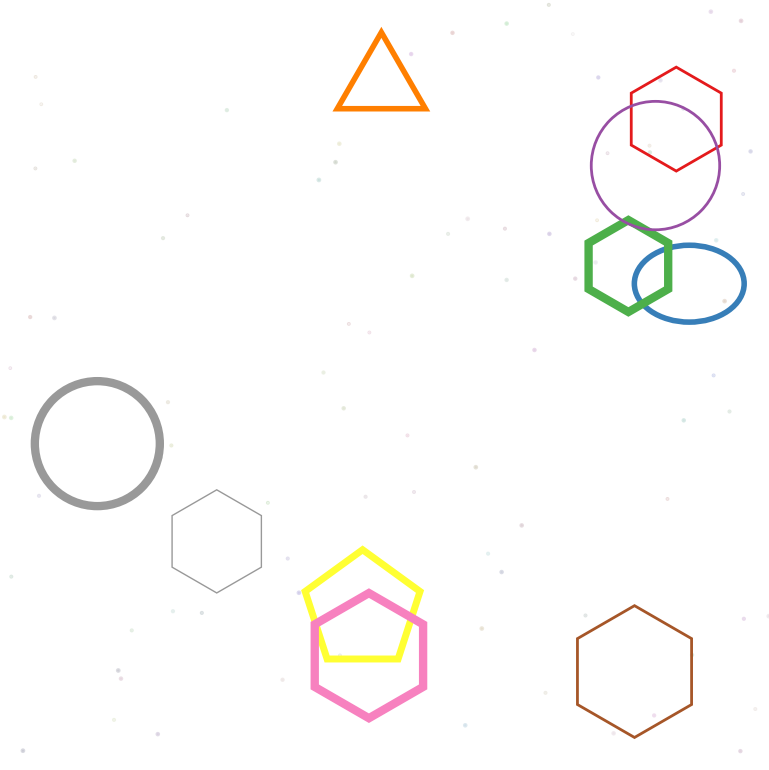[{"shape": "hexagon", "thickness": 1, "radius": 0.34, "center": [0.878, 0.845]}, {"shape": "oval", "thickness": 2, "radius": 0.36, "center": [0.895, 0.632]}, {"shape": "hexagon", "thickness": 3, "radius": 0.3, "center": [0.816, 0.655]}, {"shape": "circle", "thickness": 1, "radius": 0.42, "center": [0.851, 0.785]}, {"shape": "triangle", "thickness": 2, "radius": 0.33, "center": [0.495, 0.892]}, {"shape": "pentagon", "thickness": 2.5, "radius": 0.39, "center": [0.471, 0.208]}, {"shape": "hexagon", "thickness": 1, "radius": 0.43, "center": [0.824, 0.128]}, {"shape": "hexagon", "thickness": 3, "radius": 0.41, "center": [0.479, 0.149]}, {"shape": "hexagon", "thickness": 0.5, "radius": 0.33, "center": [0.281, 0.297]}, {"shape": "circle", "thickness": 3, "radius": 0.41, "center": [0.126, 0.424]}]